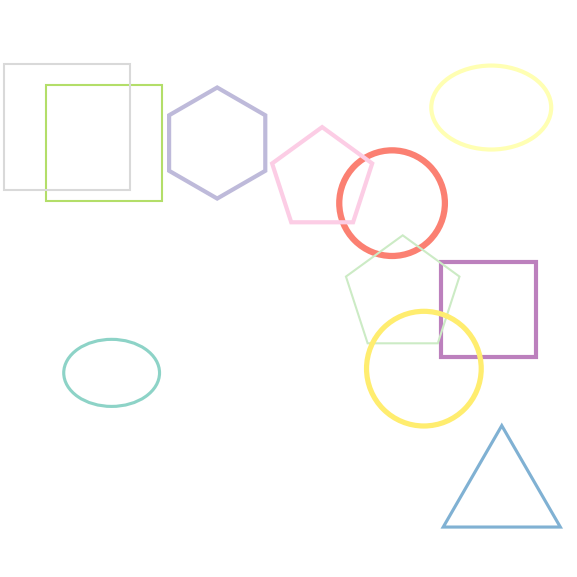[{"shape": "oval", "thickness": 1.5, "radius": 0.41, "center": [0.193, 0.353]}, {"shape": "oval", "thickness": 2, "radius": 0.52, "center": [0.851, 0.813]}, {"shape": "hexagon", "thickness": 2, "radius": 0.48, "center": [0.376, 0.751]}, {"shape": "circle", "thickness": 3, "radius": 0.46, "center": [0.679, 0.647]}, {"shape": "triangle", "thickness": 1.5, "radius": 0.59, "center": [0.869, 0.145]}, {"shape": "square", "thickness": 1, "radius": 0.5, "center": [0.181, 0.752]}, {"shape": "pentagon", "thickness": 2, "radius": 0.46, "center": [0.558, 0.688]}, {"shape": "square", "thickness": 1, "radius": 0.55, "center": [0.116, 0.779]}, {"shape": "square", "thickness": 2, "radius": 0.41, "center": [0.846, 0.463]}, {"shape": "pentagon", "thickness": 1, "radius": 0.52, "center": [0.697, 0.488]}, {"shape": "circle", "thickness": 2.5, "radius": 0.5, "center": [0.734, 0.361]}]